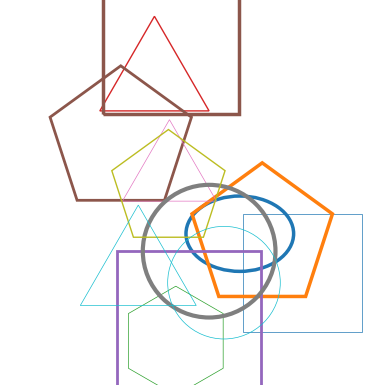[{"shape": "square", "thickness": 0.5, "radius": 0.77, "center": [0.785, 0.291]}, {"shape": "oval", "thickness": 2.5, "radius": 0.7, "center": [0.623, 0.393]}, {"shape": "pentagon", "thickness": 2.5, "radius": 0.96, "center": [0.681, 0.385]}, {"shape": "hexagon", "thickness": 0.5, "radius": 0.71, "center": [0.457, 0.115]}, {"shape": "triangle", "thickness": 1, "radius": 0.82, "center": [0.401, 0.794]}, {"shape": "square", "thickness": 2, "radius": 0.94, "center": [0.491, 0.162]}, {"shape": "square", "thickness": 2.5, "radius": 0.88, "center": [0.444, 0.879]}, {"shape": "pentagon", "thickness": 2, "radius": 0.97, "center": [0.314, 0.636]}, {"shape": "triangle", "thickness": 0.5, "radius": 0.71, "center": [0.44, 0.548]}, {"shape": "circle", "thickness": 3, "radius": 0.86, "center": [0.543, 0.348]}, {"shape": "pentagon", "thickness": 1, "radius": 0.77, "center": [0.437, 0.509]}, {"shape": "circle", "thickness": 0.5, "radius": 0.73, "center": [0.582, 0.266]}, {"shape": "triangle", "thickness": 0.5, "radius": 0.87, "center": [0.359, 0.293]}]